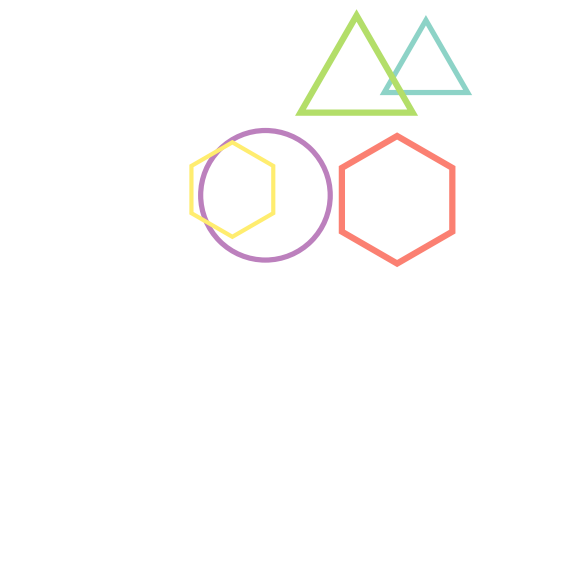[{"shape": "triangle", "thickness": 2.5, "radius": 0.42, "center": [0.738, 0.881]}, {"shape": "hexagon", "thickness": 3, "radius": 0.55, "center": [0.688, 0.653]}, {"shape": "triangle", "thickness": 3, "radius": 0.56, "center": [0.617, 0.86]}, {"shape": "circle", "thickness": 2.5, "radius": 0.56, "center": [0.46, 0.661]}, {"shape": "hexagon", "thickness": 2, "radius": 0.41, "center": [0.402, 0.671]}]